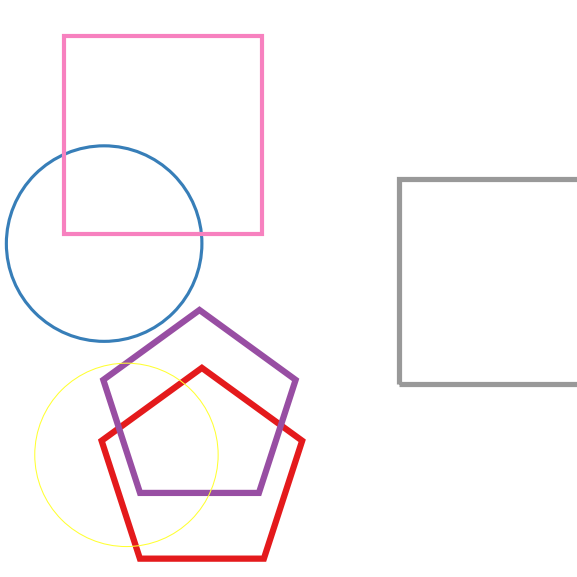[{"shape": "pentagon", "thickness": 3, "radius": 0.91, "center": [0.35, 0.18]}, {"shape": "circle", "thickness": 1.5, "radius": 0.85, "center": [0.18, 0.577]}, {"shape": "pentagon", "thickness": 3, "radius": 0.88, "center": [0.345, 0.287]}, {"shape": "circle", "thickness": 0.5, "radius": 0.79, "center": [0.219, 0.211]}, {"shape": "square", "thickness": 2, "radius": 0.86, "center": [0.283, 0.766]}, {"shape": "square", "thickness": 2.5, "radius": 0.89, "center": [0.869, 0.512]}]